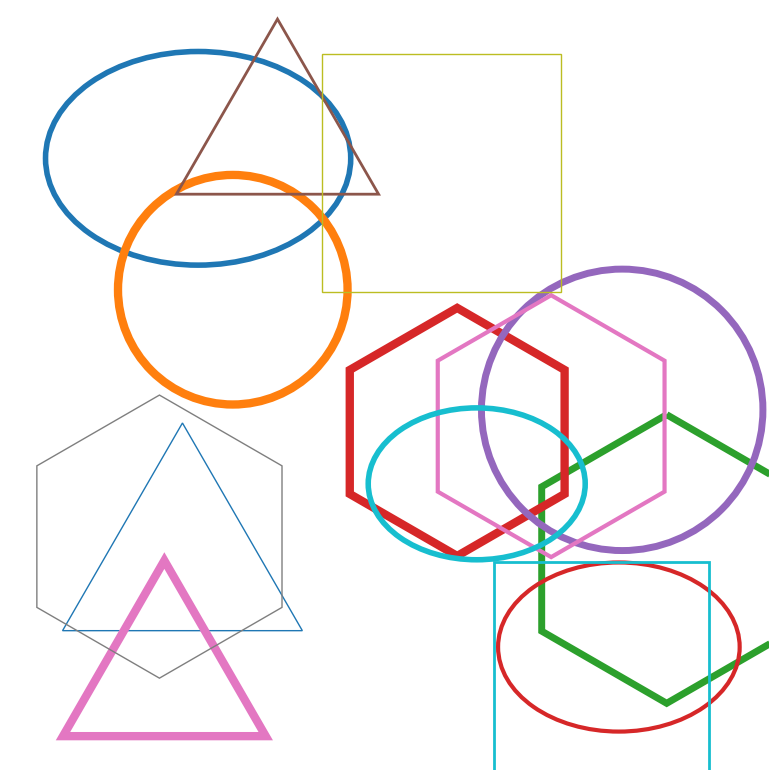[{"shape": "triangle", "thickness": 0.5, "radius": 0.9, "center": [0.237, 0.271]}, {"shape": "oval", "thickness": 2, "radius": 0.99, "center": [0.257, 0.794]}, {"shape": "circle", "thickness": 3, "radius": 0.75, "center": [0.302, 0.624]}, {"shape": "hexagon", "thickness": 2.5, "radius": 0.94, "center": [0.866, 0.274]}, {"shape": "hexagon", "thickness": 3, "radius": 0.81, "center": [0.594, 0.439]}, {"shape": "oval", "thickness": 1.5, "radius": 0.78, "center": [0.804, 0.16]}, {"shape": "circle", "thickness": 2.5, "radius": 0.91, "center": [0.808, 0.468]}, {"shape": "triangle", "thickness": 1, "radius": 0.76, "center": [0.36, 0.824]}, {"shape": "triangle", "thickness": 3, "radius": 0.76, "center": [0.213, 0.12]}, {"shape": "hexagon", "thickness": 1.5, "radius": 0.85, "center": [0.716, 0.447]}, {"shape": "hexagon", "thickness": 0.5, "radius": 0.92, "center": [0.207, 0.303]}, {"shape": "square", "thickness": 0.5, "radius": 0.77, "center": [0.573, 0.775]}, {"shape": "square", "thickness": 1, "radius": 0.7, "center": [0.781, 0.13]}, {"shape": "oval", "thickness": 2, "radius": 0.7, "center": [0.619, 0.372]}]